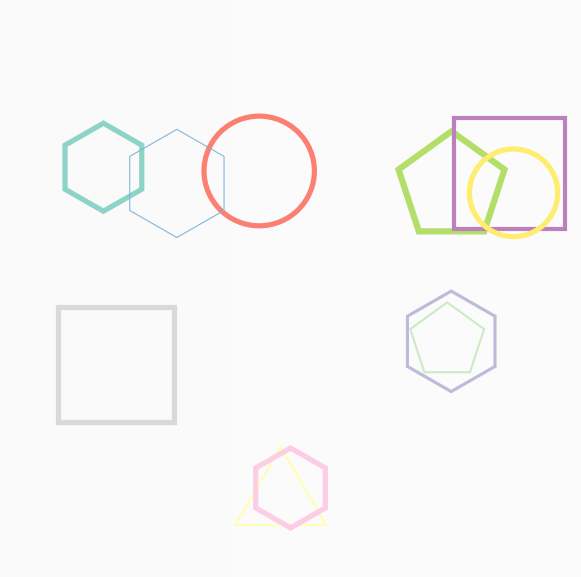[{"shape": "hexagon", "thickness": 2.5, "radius": 0.38, "center": [0.178, 0.71]}, {"shape": "triangle", "thickness": 1, "radius": 0.45, "center": [0.483, 0.135]}, {"shape": "hexagon", "thickness": 1.5, "radius": 0.43, "center": [0.776, 0.408]}, {"shape": "circle", "thickness": 2.5, "radius": 0.47, "center": [0.446, 0.703]}, {"shape": "hexagon", "thickness": 0.5, "radius": 0.47, "center": [0.304, 0.682]}, {"shape": "pentagon", "thickness": 3, "radius": 0.48, "center": [0.777, 0.676]}, {"shape": "hexagon", "thickness": 2.5, "radius": 0.35, "center": [0.5, 0.154]}, {"shape": "square", "thickness": 2.5, "radius": 0.5, "center": [0.2, 0.369]}, {"shape": "square", "thickness": 2, "radius": 0.48, "center": [0.877, 0.698]}, {"shape": "pentagon", "thickness": 1, "radius": 0.33, "center": [0.769, 0.409]}, {"shape": "circle", "thickness": 2.5, "radius": 0.38, "center": [0.884, 0.665]}]